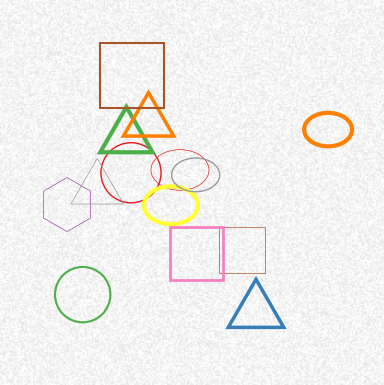[{"shape": "oval", "thickness": 0.5, "radius": 0.38, "center": [0.467, 0.559]}, {"shape": "circle", "thickness": 1, "radius": 0.39, "center": [0.34, 0.551]}, {"shape": "triangle", "thickness": 2.5, "radius": 0.42, "center": [0.665, 0.191]}, {"shape": "circle", "thickness": 1.5, "radius": 0.36, "center": [0.215, 0.235]}, {"shape": "triangle", "thickness": 3, "radius": 0.39, "center": [0.328, 0.644]}, {"shape": "hexagon", "thickness": 0.5, "radius": 0.35, "center": [0.174, 0.469]}, {"shape": "oval", "thickness": 3, "radius": 0.31, "center": [0.852, 0.663]}, {"shape": "triangle", "thickness": 2.5, "radius": 0.38, "center": [0.386, 0.684]}, {"shape": "oval", "thickness": 3, "radius": 0.35, "center": [0.444, 0.467]}, {"shape": "square", "thickness": 1.5, "radius": 0.42, "center": [0.342, 0.804]}, {"shape": "square", "thickness": 0.5, "radius": 0.3, "center": [0.628, 0.35]}, {"shape": "square", "thickness": 2, "radius": 0.35, "center": [0.51, 0.342]}, {"shape": "oval", "thickness": 1, "radius": 0.31, "center": [0.508, 0.546]}, {"shape": "triangle", "thickness": 0.5, "radius": 0.4, "center": [0.252, 0.509]}]